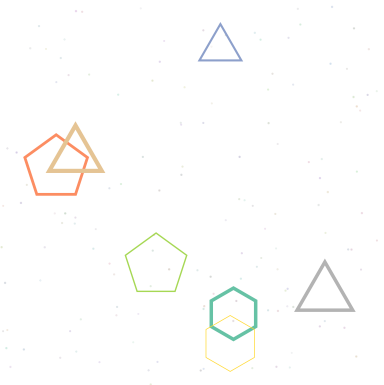[{"shape": "hexagon", "thickness": 2.5, "radius": 0.33, "center": [0.606, 0.185]}, {"shape": "pentagon", "thickness": 2, "radius": 0.43, "center": [0.146, 0.564]}, {"shape": "triangle", "thickness": 1.5, "radius": 0.31, "center": [0.572, 0.875]}, {"shape": "pentagon", "thickness": 1, "radius": 0.42, "center": [0.405, 0.311]}, {"shape": "hexagon", "thickness": 0.5, "radius": 0.36, "center": [0.598, 0.108]}, {"shape": "triangle", "thickness": 3, "radius": 0.39, "center": [0.196, 0.596]}, {"shape": "triangle", "thickness": 2.5, "radius": 0.42, "center": [0.844, 0.236]}]